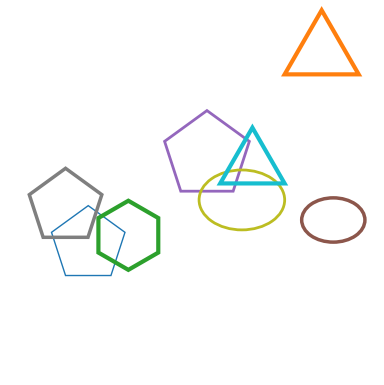[{"shape": "pentagon", "thickness": 1, "radius": 0.5, "center": [0.229, 0.366]}, {"shape": "triangle", "thickness": 3, "radius": 0.56, "center": [0.835, 0.862]}, {"shape": "hexagon", "thickness": 3, "radius": 0.45, "center": [0.333, 0.389]}, {"shape": "pentagon", "thickness": 2, "radius": 0.58, "center": [0.538, 0.597]}, {"shape": "oval", "thickness": 2.5, "radius": 0.41, "center": [0.866, 0.429]}, {"shape": "pentagon", "thickness": 2.5, "radius": 0.5, "center": [0.17, 0.464]}, {"shape": "oval", "thickness": 2, "radius": 0.56, "center": [0.628, 0.481]}, {"shape": "triangle", "thickness": 3, "radius": 0.48, "center": [0.656, 0.572]}]